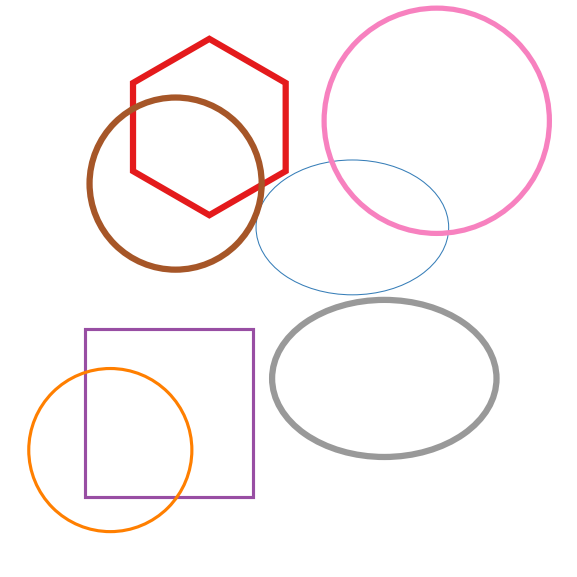[{"shape": "hexagon", "thickness": 3, "radius": 0.76, "center": [0.363, 0.779]}, {"shape": "oval", "thickness": 0.5, "radius": 0.83, "center": [0.61, 0.605]}, {"shape": "square", "thickness": 1.5, "radius": 0.73, "center": [0.293, 0.285]}, {"shape": "circle", "thickness": 1.5, "radius": 0.71, "center": [0.191, 0.22]}, {"shape": "circle", "thickness": 3, "radius": 0.75, "center": [0.304, 0.681]}, {"shape": "circle", "thickness": 2.5, "radius": 0.98, "center": [0.756, 0.79]}, {"shape": "oval", "thickness": 3, "radius": 0.97, "center": [0.665, 0.344]}]